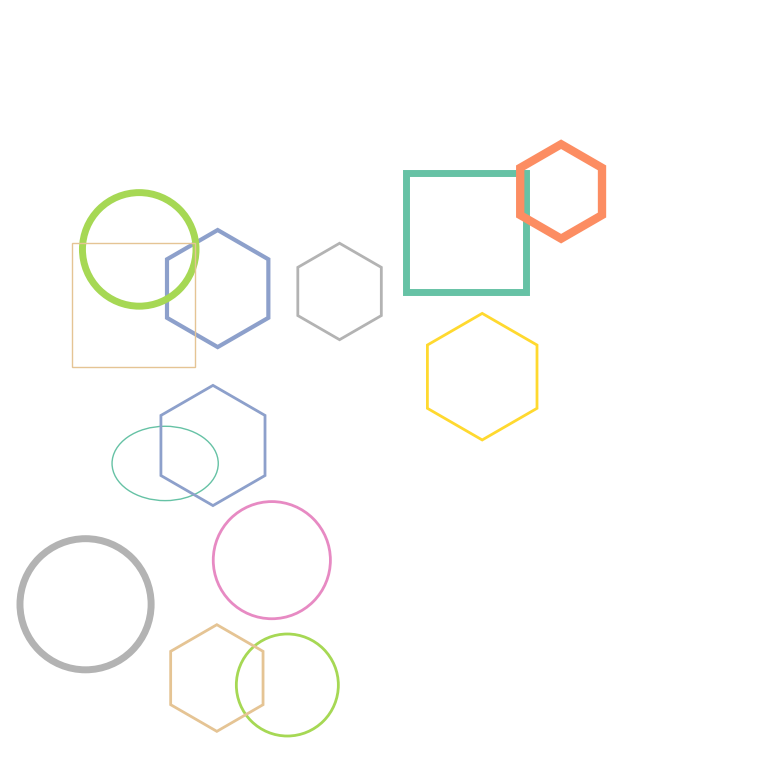[{"shape": "square", "thickness": 2.5, "radius": 0.39, "center": [0.605, 0.698]}, {"shape": "oval", "thickness": 0.5, "radius": 0.34, "center": [0.214, 0.398]}, {"shape": "hexagon", "thickness": 3, "radius": 0.31, "center": [0.729, 0.751]}, {"shape": "hexagon", "thickness": 1.5, "radius": 0.38, "center": [0.283, 0.625]}, {"shape": "hexagon", "thickness": 1, "radius": 0.39, "center": [0.277, 0.421]}, {"shape": "circle", "thickness": 1, "radius": 0.38, "center": [0.353, 0.273]}, {"shape": "circle", "thickness": 1, "radius": 0.33, "center": [0.373, 0.11]}, {"shape": "circle", "thickness": 2.5, "radius": 0.37, "center": [0.181, 0.676]}, {"shape": "hexagon", "thickness": 1, "radius": 0.41, "center": [0.626, 0.511]}, {"shape": "square", "thickness": 0.5, "radius": 0.4, "center": [0.173, 0.604]}, {"shape": "hexagon", "thickness": 1, "radius": 0.35, "center": [0.282, 0.119]}, {"shape": "hexagon", "thickness": 1, "radius": 0.31, "center": [0.441, 0.621]}, {"shape": "circle", "thickness": 2.5, "radius": 0.43, "center": [0.111, 0.215]}]